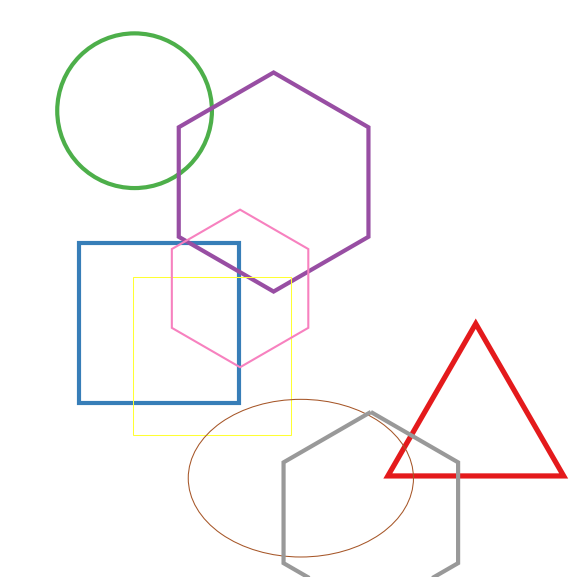[{"shape": "triangle", "thickness": 2.5, "radius": 0.88, "center": [0.824, 0.263]}, {"shape": "square", "thickness": 2, "radius": 0.69, "center": [0.276, 0.44]}, {"shape": "circle", "thickness": 2, "radius": 0.67, "center": [0.233, 0.807]}, {"shape": "hexagon", "thickness": 2, "radius": 0.95, "center": [0.474, 0.684]}, {"shape": "square", "thickness": 0.5, "radius": 0.69, "center": [0.367, 0.383]}, {"shape": "oval", "thickness": 0.5, "radius": 0.97, "center": [0.521, 0.171]}, {"shape": "hexagon", "thickness": 1, "radius": 0.68, "center": [0.416, 0.5]}, {"shape": "hexagon", "thickness": 2, "radius": 0.87, "center": [0.642, 0.111]}]